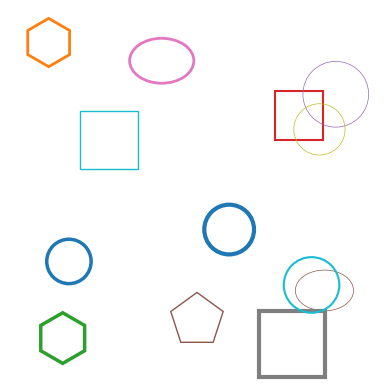[{"shape": "circle", "thickness": 3, "radius": 0.32, "center": [0.595, 0.404]}, {"shape": "circle", "thickness": 2.5, "radius": 0.29, "center": [0.179, 0.321]}, {"shape": "hexagon", "thickness": 2, "radius": 0.31, "center": [0.126, 0.89]}, {"shape": "hexagon", "thickness": 2.5, "radius": 0.33, "center": [0.163, 0.122]}, {"shape": "square", "thickness": 1.5, "radius": 0.31, "center": [0.777, 0.7]}, {"shape": "circle", "thickness": 0.5, "radius": 0.43, "center": [0.872, 0.755]}, {"shape": "pentagon", "thickness": 1, "radius": 0.36, "center": [0.512, 0.169]}, {"shape": "oval", "thickness": 0.5, "radius": 0.38, "center": [0.843, 0.246]}, {"shape": "oval", "thickness": 2, "radius": 0.42, "center": [0.42, 0.842]}, {"shape": "square", "thickness": 3, "radius": 0.43, "center": [0.759, 0.106]}, {"shape": "circle", "thickness": 0.5, "radius": 0.33, "center": [0.83, 0.664]}, {"shape": "circle", "thickness": 1.5, "radius": 0.36, "center": [0.809, 0.26]}, {"shape": "square", "thickness": 1, "radius": 0.38, "center": [0.284, 0.636]}]